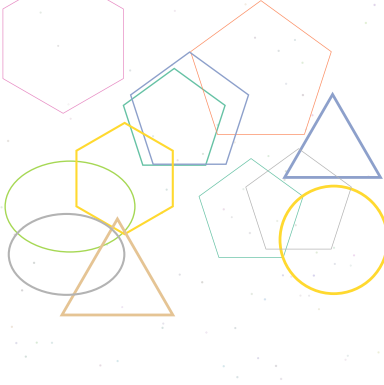[{"shape": "pentagon", "thickness": 0.5, "radius": 0.71, "center": [0.652, 0.446]}, {"shape": "pentagon", "thickness": 1, "radius": 0.69, "center": [0.453, 0.683]}, {"shape": "pentagon", "thickness": 0.5, "radius": 0.96, "center": [0.678, 0.806]}, {"shape": "triangle", "thickness": 2, "radius": 0.72, "center": [0.864, 0.611]}, {"shape": "pentagon", "thickness": 1, "radius": 0.8, "center": [0.492, 0.704]}, {"shape": "hexagon", "thickness": 0.5, "radius": 0.9, "center": [0.164, 0.886]}, {"shape": "oval", "thickness": 1, "radius": 0.84, "center": [0.182, 0.464]}, {"shape": "hexagon", "thickness": 1.5, "radius": 0.72, "center": [0.324, 0.536]}, {"shape": "circle", "thickness": 2, "radius": 0.7, "center": [0.867, 0.377]}, {"shape": "triangle", "thickness": 2, "radius": 0.83, "center": [0.305, 0.265]}, {"shape": "oval", "thickness": 1.5, "radius": 0.75, "center": [0.173, 0.339]}, {"shape": "pentagon", "thickness": 0.5, "radius": 0.72, "center": [0.775, 0.47]}]